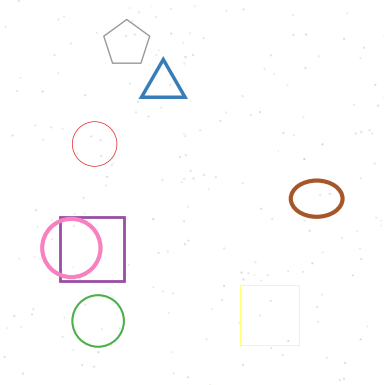[{"shape": "circle", "thickness": 0.5, "radius": 0.29, "center": [0.246, 0.626]}, {"shape": "triangle", "thickness": 2.5, "radius": 0.33, "center": [0.424, 0.78]}, {"shape": "circle", "thickness": 1.5, "radius": 0.33, "center": [0.255, 0.166]}, {"shape": "square", "thickness": 2, "radius": 0.42, "center": [0.239, 0.353]}, {"shape": "square", "thickness": 0.5, "radius": 0.38, "center": [0.701, 0.182]}, {"shape": "oval", "thickness": 3, "radius": 0.34, "center": [0.823, 0.484]}, {"shape": "circle", "thickness": 3, "radius": 0.38, "center": [0.185, 0.356]}, {"shape": "pentagon", "thickness": 1, "radius": 0.31, "center": [0.329, 0.887]}]